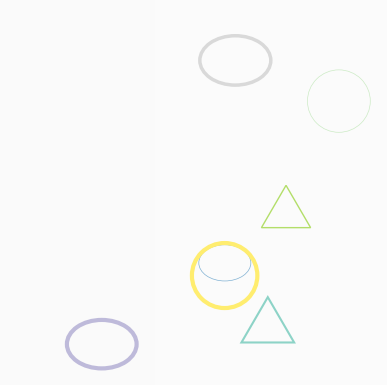[{"shape": "triangle", "thickness": 1.5, "radius": 0.39, "center": [0.691, 0.15]}, {"shape": "oval", "thickness": 3, "radius": 0.45, "center": [0.263, 0.106]}, {"shape": "oval", "thickness": 0.5, "radius": 0.34, "center": [0.58, 0.317]}, {"shape": "triangle", "thickness": 1, "radius": 0.37, "center": [0.738, 0.445]}, {"shape": "oval", "thickness": 2.5, "radius": 0.46, "center": [0.607, 0.843]}, {"shape": "circle", "thickness": 0.5, "radius": 0.41, "center": [0.875, 0.737]}, {"shape": "circle", "thickness": 3, "radius": 0.42, "center": [0.58, 0.284]}]